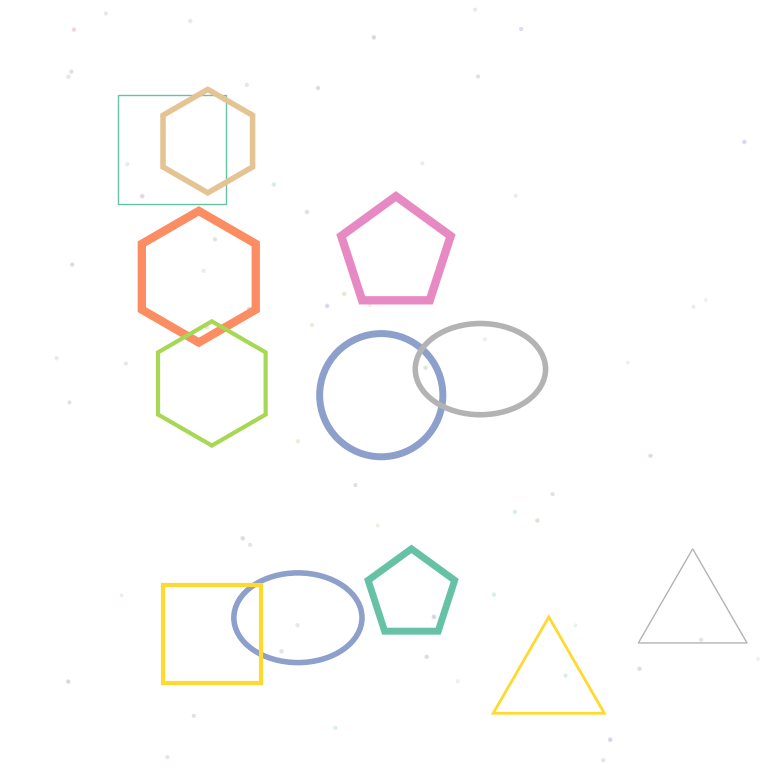[{"shape": "pentagon", "thickness": 2.5, "radius": 0.3, "center": [0.534, 0.228]}, {"shape": "square", "thickness": 0.5, "radius": 0.35, "center": [0.224, 0.806]}, {"shape": "hexagon", "thickness": 3, "radius": 0.43, "center": [0.258, 0.641]}, {"shape": "oval", "thickness": 2, "radius": 0.42, "center": [0.387, 0.198]}, {"shape": "circle", "thickness": 2.5, "radius": 0.4, "center": [0.495, 0.487]}, {"shape": "pentagon", "thickness": 3, "radius": 0.37, "center": [0.514, 0.67]}, {"shape": "hexagon", "thickness": 1.5, "radius": 0.4, "center": [0.275, 0.502]}, {"shape": "triangle", "thickness": 1, "radius": 0.42, "center": [0.713, 0.115]}, {"shape": "square", "thickness": 1.5, "radius": 0.32, "center": [0.275, 0.176]}, {"shape": "hexagon", "thickness": 2, "radius": 0.34, "center": [0.27, 0.817]}, {"shape": "triangle", "thickness": 0.5, "radius": 0.41, "center": [0.9, 0.206]}, {"shape": "oval", "thickness": 2, "radius": 0.42, "center": [0.624, 0.521]}]